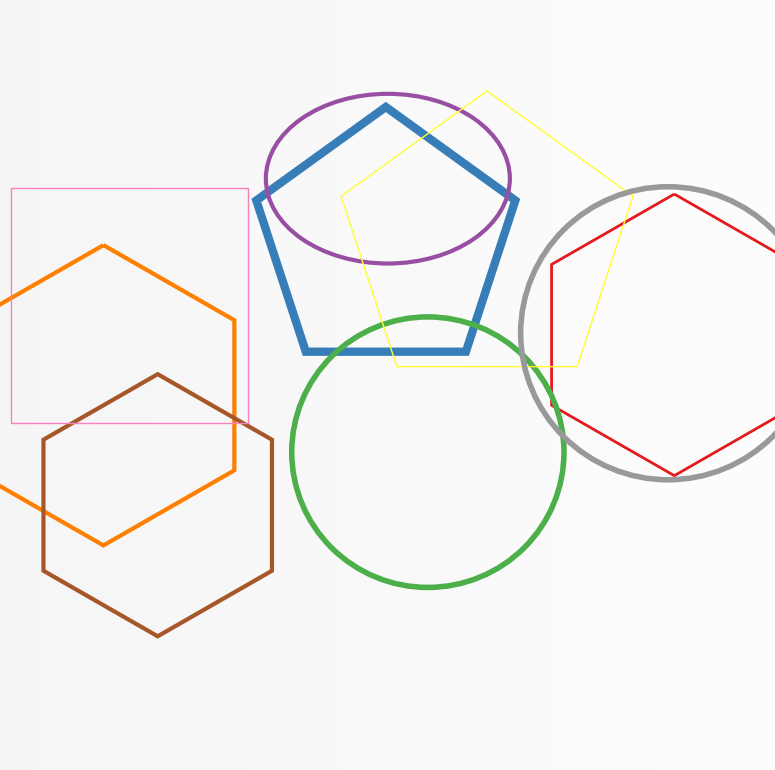[{"shape": "hexagon", "thickness": 1, "radius": 0.91, "center": [0.87, 0.565]}, {"shape": "pentagon", "thickness": 3, "radius": 0.88, "center": [0.498, 0.685]}, {"shape": "circle", "thickness": 2, "radius": 0.88, "center": [0.552, 0.413]}, {"shape": "oval", "thickness": 1.5, "radius": 0.79, "center": [0.5, 0.768]}, {"shape": "hexagon", "thickness": 1.5, "radius": 0.98, "center": [0.134, 0.487]}, {"shape": "pentagon", "thickness": 0.5, "radius": 0.99, "center": [0.628, 0.684]}, {"shape": "hexagon", "thickness": 1.5, "radius": 0.85, "center": [0.203, 0.344]}, {"shape": "square", "thickness": 0.5, "radius": 0.76, "center": [0.168, 0.603]}, {"shape": "circle", "thickness": 2, "radius": 0.95, "center": [0.862, 0.567]}]